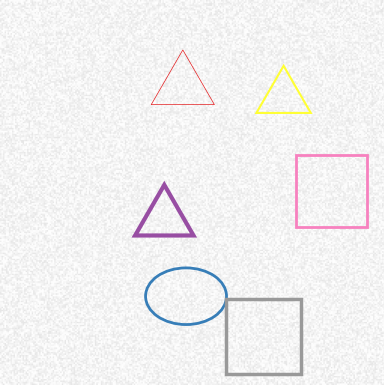[{"shape": "triangle", "thickness": 0.5, "radius": 0.47, "center": [0.475, 0.776]}, {"shape": "oval", "thickness": 2, "radius": 0.53, "center": [0.483, 0.231]}, {"shape": "triangle", "thickness": 3, "radius": 0.44, "center": [0.427, 0.432]}, {"shape": "triangle", "thickness": 1.5, "radius": 0.41, "center": [0.737, 0.747]}, {"shape": "square", "thickness": 2, "radius": 0.46, "center": [0.861, 0.504]}, {"shape": "square", "thickness": 2.5, "radius": 0.49, "center": [0.685, 0.126]}]